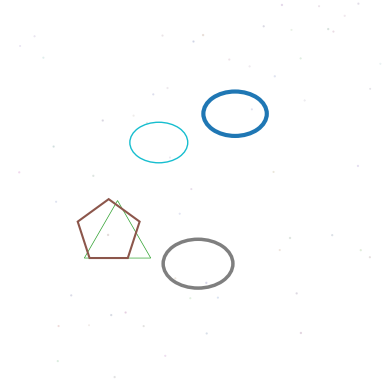[{"shape": "oval", "thickness": 3, "radius": 0.41, "center": [0.611, 0.705]}, {"shape": "triangle", "thickness": 0.5, "radius": 0.5, "center": [0.305, 0.38]}, {"shape": "pentagon", "thickness": 1.5, "radius": 0.42, "center": [0.282, 0.398]}, {"shape": "oval", "thickness": 2.5, "radius": 0.45, "center": [0.514, 0.315]}, {"shape": "oval", "thickness": 1, "radius": 0.38, "center": [0.412, 0.63]}]